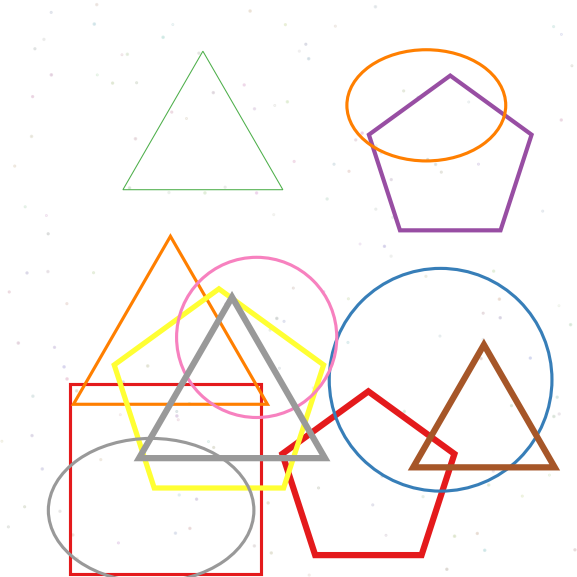[{"shape": "pentagon", "thickness": 3, "radius": 0.78, "center": [0.638, 0.165]}, {"shape": "square", "thickness": 1.5, "radius": 0.83, "center": [0.287, 0.17]}, {"shape": "circle", "thickness": 1.5, "radius": 0.96, "center": [0.763, 0.342]}, {"shape": "triangle", "thickness": 0.5, "radius": 0.8, "center": [0.351, 0.751]}, {"shape": "pentagon", "thickness": 2, "radius": 0.74, "center": [0.78, 0.72]}, {"shape": "oval", "thickness": 1.5, "radius": 0.69, "center": [0.738, 0.817]}, {"shape": "triangle", "thickness": 1.5, "radius": 0.97, "center": [0.295, 0.396]}, {"shape": "pentagon", "thickness": 2.5, "radius": 0.95, "center": [0.379, 0.308]}, {"shape": "triangle", "thickness": 3, "radius": 0.71, "center": [0.838, 0.261]}, {"shape": "circle", "thickness": 1.5, "radius": 0.69, "center": [0.444, 0.415]}, {"shape": "triangle", "thickness": 3, "radius": 0.93, "center": [0.402, 0.299]}, {"shape": "oval", "thickness": 1.5, "radius": 0.89, "center": [0.262, 0.115]}]